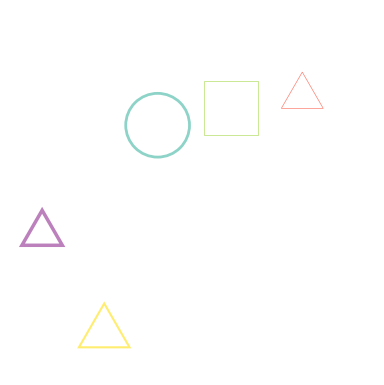[{"shape": "circle", "thickness": 2, "radius": 0.41, "center": [0.409, 0.675]}, {"shape": "triangle", "thickness": 0.5, "radius": 0.31, "center": [0.785, 0.75]}, {"shape": "square", "thickness": 0.5, "radius": 0.35, "center": [0.601, 0.72]}, {"shape": "triangle", "thickness": 2.5, "radius": 0.3, "center": [0.109, 0.393]}, {"shape": "triangle", "thickness": 1.5, "radius": 0.38, "center": [0.271, 0.136]}]